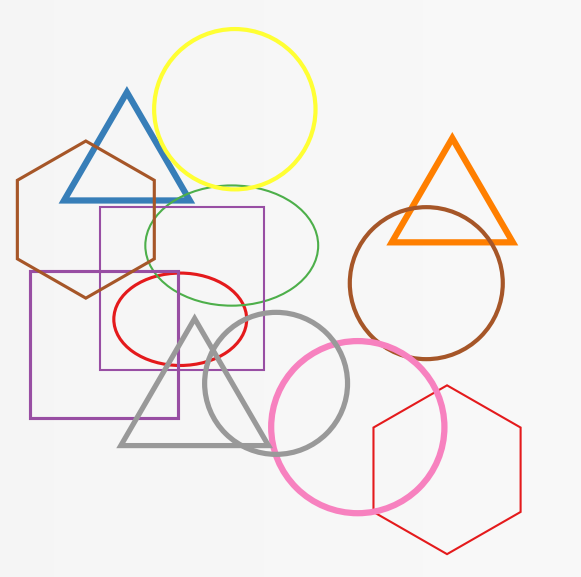[{"shape": "hexagon", "thickness": 1, "radius": 0.73, "center": [0.769, 0.186]}, {"shape": "oval", "thickness": 1.5, "radius": 0.57, "center": [0.31, 0.446]}, {"shape": "triangle", "thickness": 3, "radius": 0.62, "center": [0.218, 0.714]}, {"shape": "oval", "thickness": 1, "radius": 0.74, "center": [0.399, 0.574]}, {"shape": "square", "thickness": 1.5, "radius": 0.64, "center": [0.179, 0.403]}, {"shape": "square", "thickness": 1, "radius": 0.71, "center": [0.313, 0.499]}, {"shape": "triangle", "thickness": 3, "radius": 0.6, "center": [0.778, 0.64]}, {"shape": "circle", "thickness": 2, "radius": 0.69, "center": [0.404, 0.81]}, {"shape": "circle", "thickness": 2, "radius": 0.66, "center": [0.733, 0.509]}, {"shape": "hexagon", "thickness": 1.5, "radius": 0.68, "center": [0.148, 0.619]}, {"shape": "circle", "thickness": 3, "radius": 0.75, "center": [0.616, 0.259]}, {"shape": "triangle", "thickness": 2.5, "radius": 0.73, "center": [0.335, 0.301]}, {"shape": "circle", "thickness": 2.5, "radius": 0.61, "center": [0.475, 0.335]}]